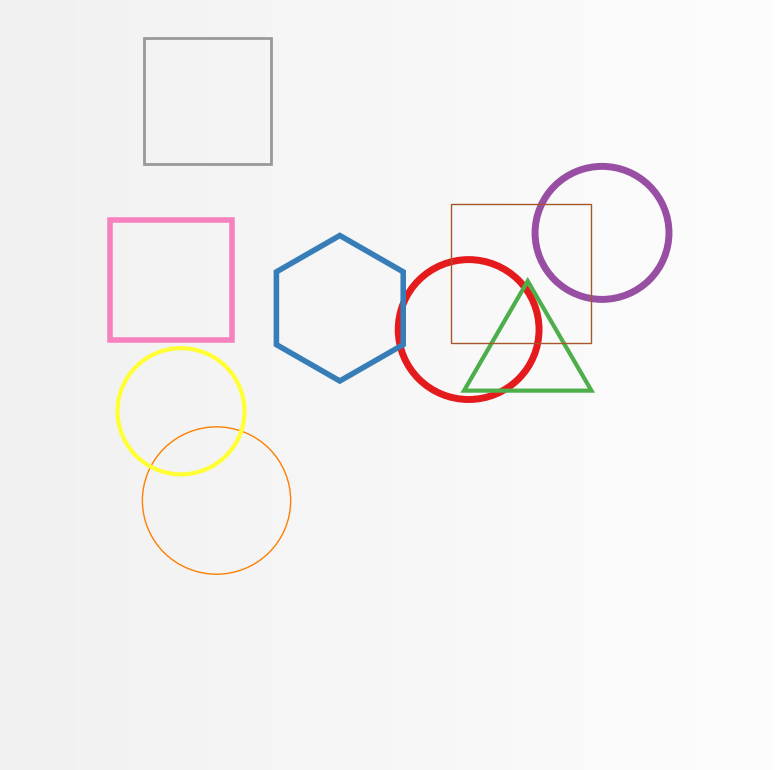[{"shape": "circle", "thickness": 2.5, "radius": 0.45, "center": [0.605, 0.572]}, {"shape": "hexagon", "thickness": 2, "radius": 0.47, "center": [0.438, 0.6]}, {"shape": "triangle", "thickness": 1.5, "radius": 0.47, "center": [0.681, 0.54]}, {"shape": "circle", "thickness": 2.5, "radius": 0.43, "center": [0.777, 0.698]}, {"shape": "circle", "thickness": 0.5, "radius": 0.48, "center": [0.279, 0.35]}, {"shape": "circle", "thickness": 1.5, "radius": 0.41, "center": [0.234, 0.466]}, {"shape": "square", "thickness": 0.5, "radius": 0.45, "center": [0.672, 0.645]}, {"shape": "square", "thickness": 2, "radius": 0.39, "center": [0.221, 0.636]}, {"shape": "square", "thickness": 1, "radius": 0.41, "center": [0.268, 0.869]}]